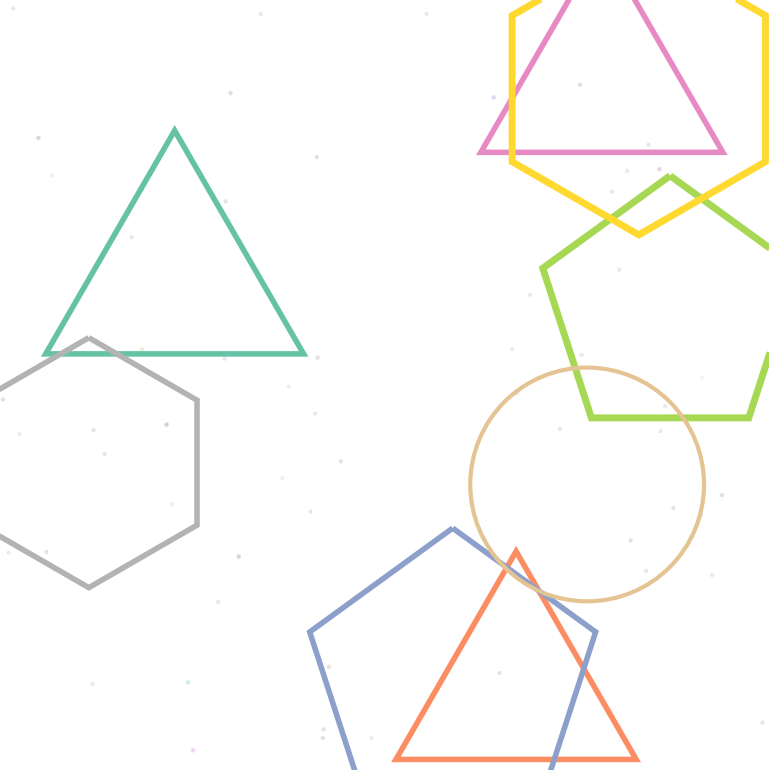[{"shape": "triangle", "thickness": 2, "radius": 0.97, "center": [0.227, 0.637]}, {"shape": "triangle", "thickness": 2, "radius": 0.9, "center": [0.67, 0.104]}, {"shape": "pentagon", "thickness": 2, "radius": 0.98, "center": [0.588, 0.119]}, {"shape": "triangle", "thickness": 2, "radius": 0.91, "center": [0.782, 0.893]}, {"shape": "pentagon", "thickness": 2.5, "radius": 0.87, "center": [0.87, 0.598]}, {"shape": "hexagon", "thickness": 2.5, "radius": 0.95, "center": [0.83, 0.885]}, {"shape": "circle", "thickness": 1.5, "radius": 0.76, "center": [0.763, 0.371]}, {"shape": "hexagon", "thickness": 2, "radius": 0.81, "center": [0.115, 0.399]}]